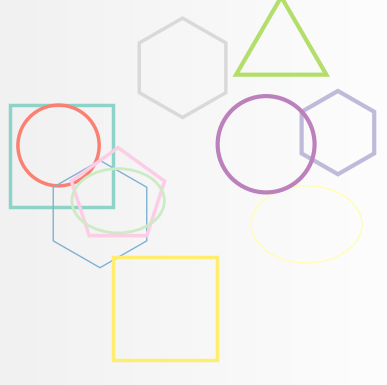[{"shape": "square", "thickness": 2.5, "radius": 0.67, "center": [0.159, 0.595]}, {"shape": "oval", "thickness": 1, "radius": 0.71, "center": [0.791, 0.417]}, {"shape": "hexagon", "thickness": 3, "radius": 0.54, "center": [0.872, 0.656]}, {"shape": "circle", "thickness": 2.5, "radius": 0.52, "center": [0.151, 0.622]}, {"shape": "hexagon", "thickness": 1, "radius": 0.7, "center": [0.258, 0.444]}, {"shape": "triangle", "thickness": 3, "radius": 0.67, "center": [0.726, 0.873]}, {"shape": "pentagon", "thickness": 2.5, "radius": 0.63, "center": [0.304, 0.49]}, {"shape": "hexagon", "thickness": 2.5, "radius": 0.65, "center": [0.471, 0.824]}, {"shape": "circle", "thickness": 3, "radius": 0.63, "center": [0.687, 0.625]}, {"shape": "oval", "thickness": 2, "radius": 0.6, "center": [0.305, 0.478]}, {"shape": "square", "thickness": 2.5, "radius": 0.67, "center": [0.426, 0.198]}]